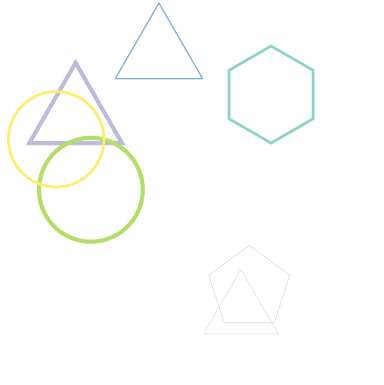[{"shape": "hexagon", "thickness": 2, "radius": 0.63, "center": [0.704, 0.754]}, {"shape": "triangle", "thickness": 3, "radius": 0.7, "center": [0.196, 0.698]}, {"shape": "triangle", "thickness": 1, "radius": 0.66, "center": [0.413, 0.861]}, {"shape": "circle", "thickness": 3, "radius": 0.67, "center": [0.236, 0.507]}, {"shape": "pentagon", "thickness": 0.5, "radius": 0.55, "center": [0.647, 0.251]}, {"shape": "triangle", "thickness": 0.5, "radius": 0.56, "center": [0.626, 0.189]}, {"shape": "circle", "thickness": 2, "radius": 0.62, "center": [0.146, 0.638]}]